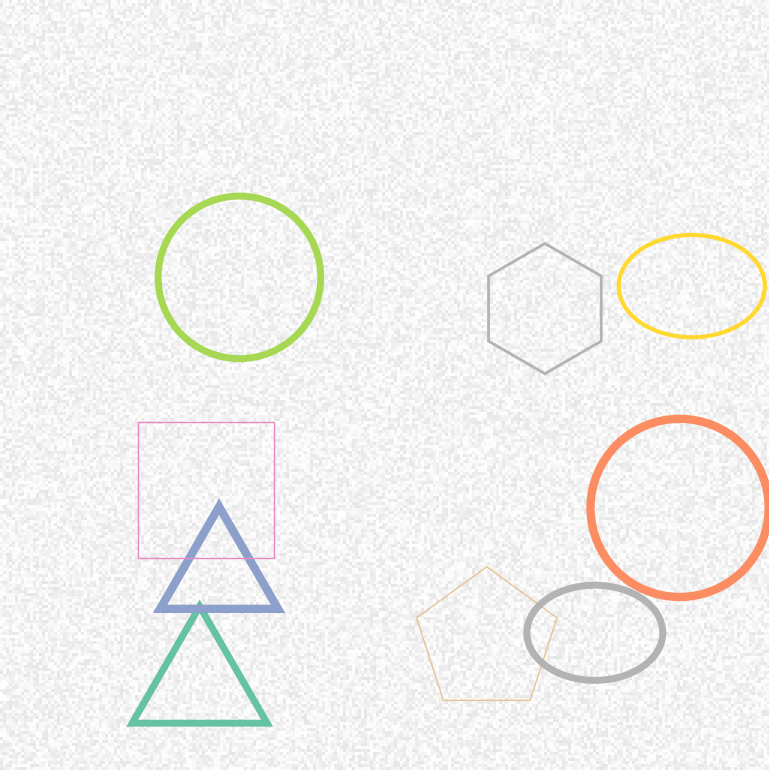[{"shape": "triangle", "thickness": 2.5, "radius": 0.51, "center": [0.259, 0.111]}, {"shape": "circle", "thickness": 3, "radius": 0.58, "center": [0.883, 0.34]}, {"shape": "triangle", "thickness": 3, "radius": 0.44, "center": [0.285, 0.254]}, {"shape": "square", "thickness": 0.5, "radius": 0.44, "center": [0.267, 0.363]}, {"shape": "circle", "thickness": 2.5, "radius": 0.53, "center": [0.311, 0.64]}, {"shape": "oval", "thickness": 1.5, "radius": 0.47, "center": [0.898, 0.628]}, {"shape": "pentagon", "thickness": 0.5, "radius": 0.48, "center": [0.632, 0.168]}, {"shape": "hexagon", "thickness": 1, "radius": 0.42, "center": [0.708, 0.599]}, {"shape": "oval", "thickness": 2.5, "radius": 0.44, "center": [0.772, 0.178]}]